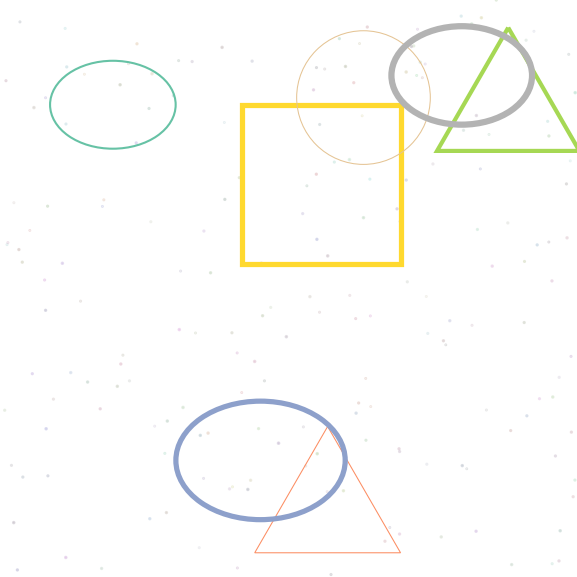[{"shape": "oval", "thickness": 1, "radius": 0.54, "center": [0.195, 0.818]}, {"shape": "triangle", "thickness": 0.5, "radius": 0.73, "center": [0.567, 0.115]}, {"shape": "oval", "thickness": 2.5, "radius": 0.73, "center": [0.451, 0.202]}, {"shape": "triangle", "thickness": 2, "radius": 0.71, "center": [0.88, 0.809]}, {"shape": "square", "thickness": 2.5, "radius": 0.69, "center": [0.556, 0.68]}, {"shape": "circle", "thickness": 0.5, "radius": 0.58, "center": [0.629, 0.83]}, {"shape": "oval", "thickness": 3, "radius": 0.61, "center": [0.8, 0.869]}]